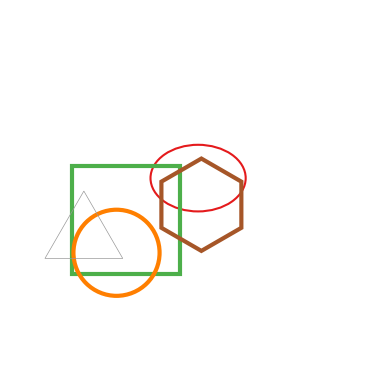[{"shape": "oval", "thickness": 1.5, "radius": 0.62, "center": [0.515, 0.537]}, {"shape": "square", "thickness": 3, "radius": 0.7, "center": [0.328, 0.428]}, {"shape": "circle", "thickness": 3, "radius": 0.56, "center": [0.303, 0.343]}, {"shape": "hexagon", "thickness": 3, "radius": 0.6, "center": [0.523, 0.468]}, {"shape": "triangle", "thickness": 0.5, "radius": 0.58, "center": [0.218, 0.387]}]